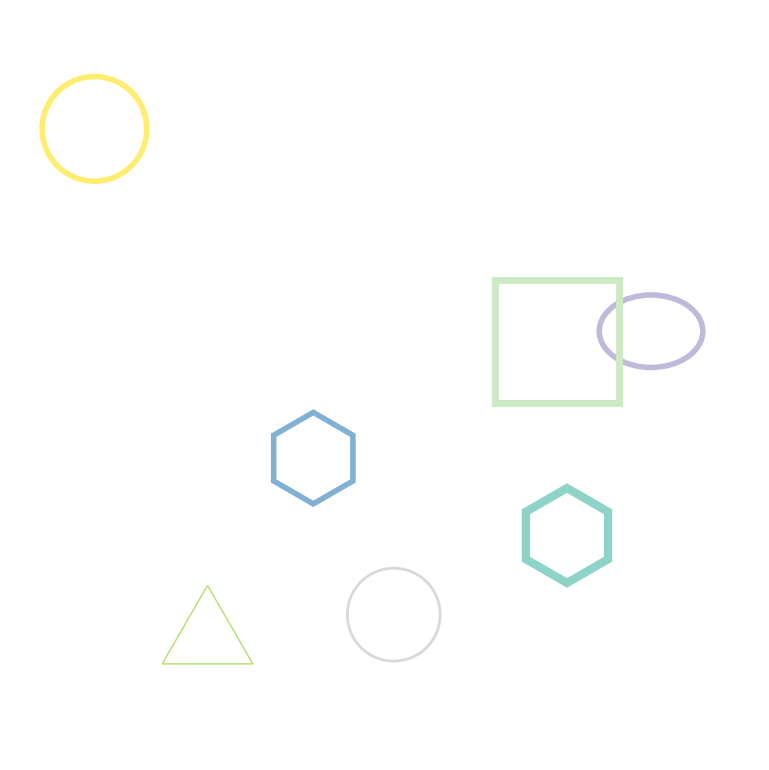[{"shape": "hexagon", "thickness": 3, "radius": 0.31, "center": [0.736, 0.305]}, {"shape": "oval", "thickness": 2, "radius": 0.34, "center": [0.845, 0.57]}, {"shape": "hexagon", "thickness": 2, "radius": 0.3, "center": [0.407, 0.405]}, {"shape": "triangle", "thickness": 0.5, "radius": 0.34, "center": [0.269, 0.172]}, {"shape": "circle", "thickness": 1, "radius": 0.3, "center": [0.511, 0.202]}, {"shape": "square", "thickness": 2.5, "radius": 0.4, "center": [0.723, 0.557]}, {"shape": "circle", "thickness": 2, "radius": 0.34, "center": [0.123, 0.833]}]